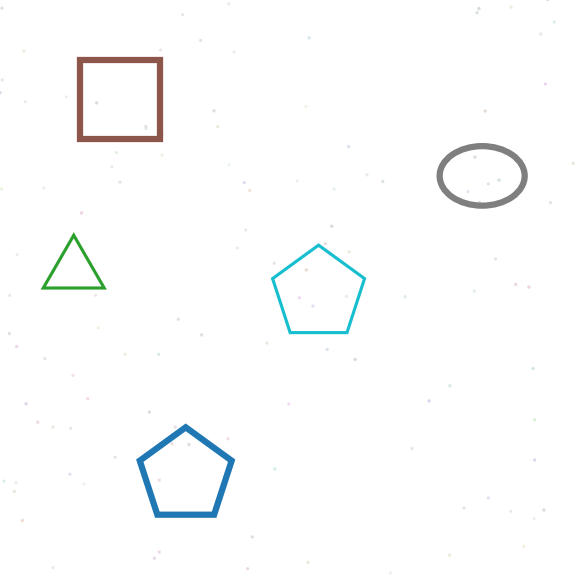[{"shape": "pentagon", "thickness": 3, "radius": 0.42, "center": [0.322, 0.176]}, {"shape": "triangle", "thickness": 1.5, "radius": 0.3, "center": [0.128, 0.531]}, {"shape": "square", "thickness": 3, "radius": 0.35, "center": [0.208, 0.827]}, {"shape": "oval", "thickness": 3, "radius": 0.37, "center": [0.835, 0.695]}, {"shape": "pentagon", "thickness": 1.5, "radius": 0.42, "center": [0.552, 0.491]}]